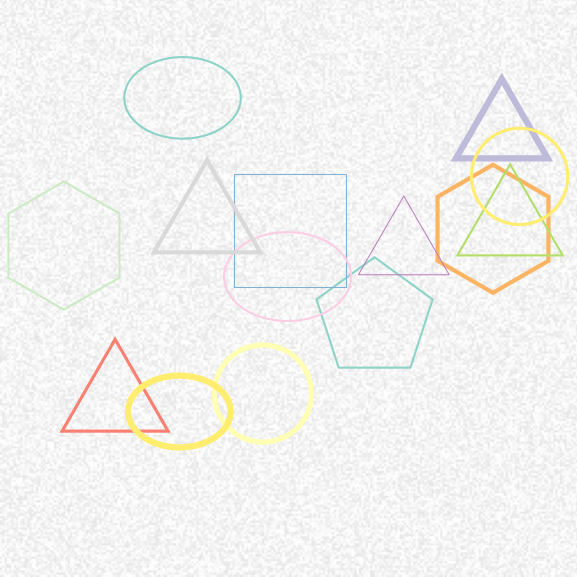[{"shape": "pentagon", "thickness": 1, "radius": 0.53, "center": [0.649, 0.448]}, {"shape": "oval", "thickness": 1, "radius": 0.5, "center": [0.316, 0.83]}, {"shape": "circle", "thickness": 2.5, "radius": 0.42, "center": [0.455, 0.318]}, {"shape": "triangle", "thickness": 3, "radius": 0.46, "center": [0.869, 0.771]}, {"shape": "triangle", "thickness": 1.5, "radius": 0.53, "center": [0.199, 0.306]}, {"shape": "square", "thickness": 0.5, "radius": 0.49, "center": [0.502, 0.6]}, {"shape": "hexagon", "thickness": 2, "radius": 0.55, "center": [0.854, 0.603]}, {"shape": "triangle", "thickness": 1, "radius": 0.53, "center": [0.883, 0.61]}, {"shape": "oval", "thickness": 1, "radius": 0.55, "center": [0.498, 0.52]}, {"shape": "triangle", "thickness": 2, "radius": 0.53, "center": [0.359, 0.615]}, {"shape": "triangle", "thickness": 0.5, "radius": 0.45, "center": [0.699, 0.569]}, {"shape": "hexagon", "thickness": 1, "radius": 0.55, "center": [0.111, 0.574]}, {"shape": "oval", "thickness": 3, "radius": 0.44, "center": [0.311, 0.287]}, {"shape": "circle", "thickness": 1.5, "radius": 0.42, "center": [0.9, 0.694]}]